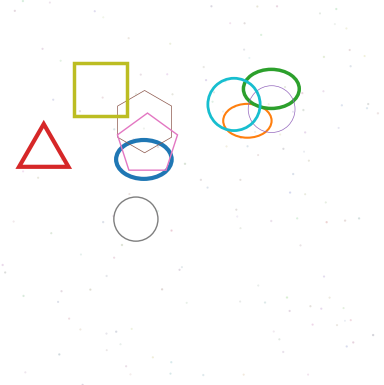[{"shape": "oval", "thickness": 3, "radius": 0.36, "center": [0.374, 0.586]}, {"shape": "oval", "thickness": 1.5, "radius": 0.31, "center": [0.643, 0.686]}, {"shape": "oval", "thickness": 2.5, "radius": 0.36, "center": [0.705, 0.769]}, {"shape": "triangle", "thickness": 3, "radius": 0.37, "center": [0.114, 0.604]}, {"shape": "circle", "thickness": 0.5, "radius": 0.3, "center": [0.705, 0.717]}, {"shape": "hexagon", "thickness": 0.5, "radius": 0.4, "center": [0.376, 0.684]}, {"shape": "pentagon", "thickness": 1, "radius": 0.41, "center": [0.383, 0.624]}, {"shape": "circle", "thickness": 1, "radius": 0.29, "center": [0.353, 0.431]}, {"shape": "square", "thickness": 2.5, "radius": 0.34, "center": [0.261, 0.769]}, {"shape": "circle", "thickness": 2, "radius": 0.34, "center": [0.608, 0.729]}]